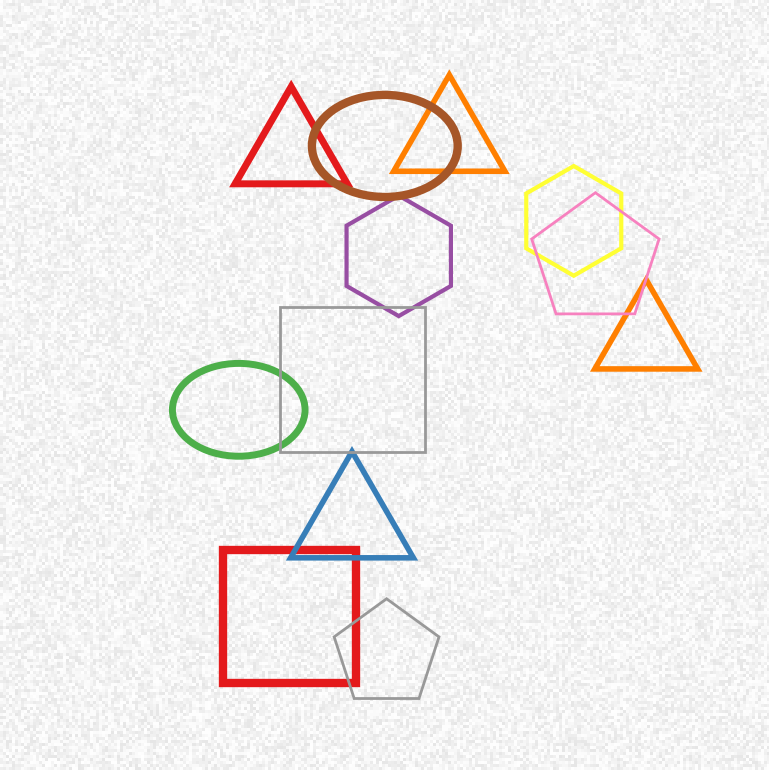[{"shape": "square", "thickness": 3, "radius": 0.43, "center": [0.376, 0.2]}, {"shape": "triangle", "thickness": 2.5, "radius": 0.42, "center": [0.378, 0.803]}, {"shape": "triangle", "thickness": 2, "radius": 0.46, "center": [0.457, 0.322]}, {"shape": "oval", "thickness": 2.5, "radius": 0.43, "center": [0.31, 0.468]}, {"shape": "hexagon", "thickness": 1.5, "radius": 0.39, "center": [0.518, 0.668]}, {"shape": "triangle", "thickness": 2, "radius": 0.39, "center": [0.839, 0.559]}, {"shape": "triangle", "thickness": 2, "radius": 0.42, "center": [0.584, 0.819]}, {"shape": "hexagon", "thickness": 1.5, "radius": 0.36, "center": [0.745, 0.713]}, {"shape": "oval", "thickness": 3, "radius": 0.47, "center": [0.5, 0.81]}, {"shape": "pentagon", "thickness": 1, "radius": 0.43, "center": [0.773, 0.663]}, {"shape": "square", "thickness": 1, "radius": 0.47, "center": [0.458, 0.507]}, {"shape": "pentagon", "thickness": 1, "radius": 0.36, "center": [0.502, 0.151]}]